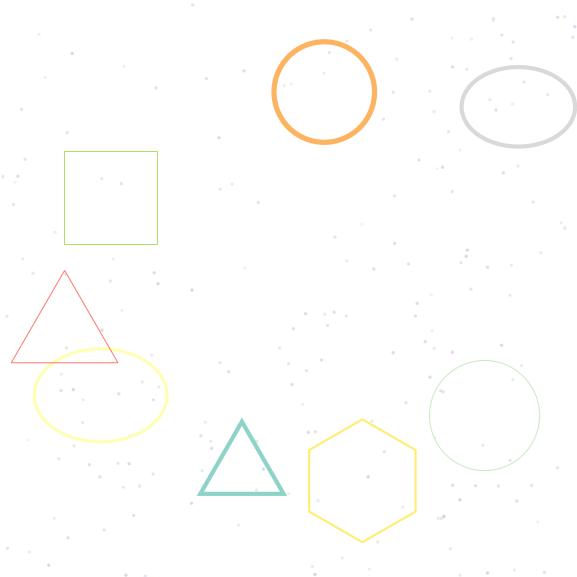[{"shape": "triangle", "thickness": 2, "radius": 0.42, "center": [0.419, 0.186]}, {"shape": "oval", "thickness": 1.5, "radius": 0.58, "center": [0.174, 0.315]}, {"shape": "triangle", "thickness": 0.5, "radius": 0.53, "center": [0.112, 0.424]}, {"shape": "circle", "thickness": 2.5, "radius": 0.44, "center": [0.562, 0.84]}, {"shape": "square", "thickness": 0.5, "radius": 0.4, "center": [0.192, 0.657]}, {"shape": "oval", "thickness": 2, "radius": 0.49, "center": [0.898, 0.814]}, {"shape": "circle", "thickness": 0.5, "radius": 0.48, "center": [0.839, 0.28]}, {"shape": "hexagon", "thickness": 1, "radius": 0.53, "center": [0.627, 0.167]}]